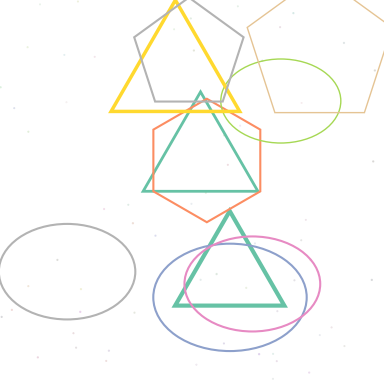[{"shape": "triangle", "thickness": 2, "radius": 0.86, "center": [0.521, 0.589]}, {"shape": "triangle", "thickness": 3, "radius": 0.82, "center": [0.597, 0.288]}, {"shape": "hexagon", "thickness": 1.5, "radius": 0.8, "center": [0.537, 0.583]}, {"shape": "oval", "thickness": 1.5, "radius": 1.0, "center": [0.597, 0.228]}, {"shape": "oval", "thickness": 1.5, "radius": 0.88, "center": [0.655, 0.262]}, {"shape": "oval", "thickness": 1, "radius": 0.78, "center": [0.729, 0.738]}, {"shape": "triangle", "thickness": 2.5, "radius": 0.96, "center": [0.456, 0.807]}, {"shape": "pentagon", "thickness": 1, "radius": 0.99, "center": [0.83, 0.868]}, {"shape": "oval", "thickness": 1.5, "radius": 0.89, "center": [0.174, 0.294]}, {"shape": "pentagon", "thickness": 1.5, "radius": 0.75, "center": [0.491, 0.857]}]